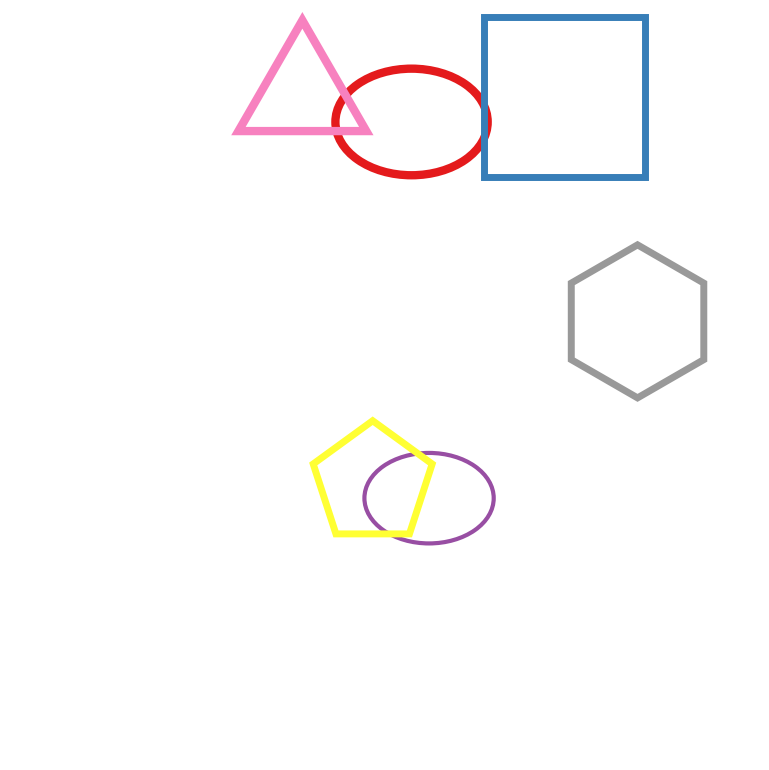[{"shape": "oval", "thickness": 3, "radius": 0.49, "center": [0.534, 0.842]}, {"shape": "square", "thickness": 2.5, "radius": 0.52, "center": [0.733, 0.874]}, {"shape": "oval", "thickness": 1.5, "radius": 0.42, "center": [0.557, 0.353]}, {"shape": "pentagon", "thickness": 2.5, "radius": 0.41, "center": [0.484, 0.372]}, {"shape": "triangle", "thickness": 3, "radius": 0.48, "center": [0.393, 0.878]}, {"shape": "hexagon", "thickness": 2.5, "radius": 0.5, "center": [0.828, 0.583]}]